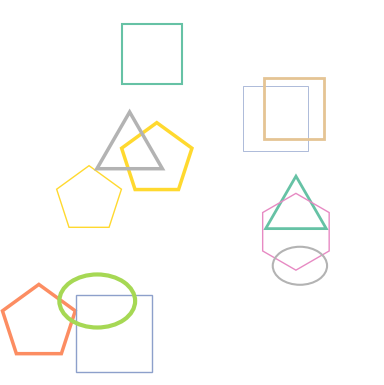[{"shape": "triangle", "thickness": 2, "radius": 0.45, "center": [0.769, 0.452]}, {"shape": "square", "thickness": 1.5, "radius": 0.39, "center": [0.394, 0.861]}, {"shape": "pentagon", "thickness": 2.5, "radius": 0.5, "center": [0.101, 0.162]}, {"shape": "square", "thickness": 1, "radius": 0.5, "center": [0.296, 0.135]}, {"shape": "square", "thickness": 0.5, "radius": 0.42, "center": [0.716, 0.692]}, {"shape": "hexagon", "thickness": 1, "radius": 0.5, "center": [0.769, 0.398]}, {"shape": "oval", "thickness": 3, "radius": 0.49, "center": [0.253, 0.218]}, {"shape": "pentagon", "thickness": 2.5, "radius": 0.48, "center": [0.407, 0.585]}, {"shape": "pentagon", "thickness": 1, "radius": 0.44, "center": [0.231, 0.481]}, {"shape": "square", "thickness": 2, "radius": 0.4, "center": [0.764, 0.718]}, {"shape": "triangle", "thickness": 2.5, "radius": 0.49, "center": [0.337, 0.611]}, {"shape": "oval", "thickness": 1.5, "radius": 0.35, "center": [0.779, 0.31]}]